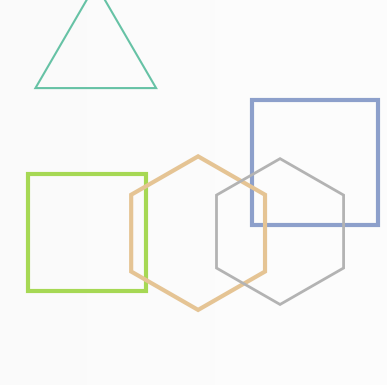[{"shape": "triangle", "thickness": 1.5, "radius": 0.9, "center": [0.247, 0.861]}, {"shape": "square", "thickness": 3, "radius": 0.81, "center": [0.813, 0.577]}, {"shape": "square", "thickness": 3, "radius": 0.76, "center": [0.223, 0.395]}, {"shape": "hexagon", "thickness": 3, "radius": 1.0, "center": [0.511, 0.394]}, {"shape": "hexagon", "thickness": 2, "radius": 0.95, "center": [0.723, 0.399]}]